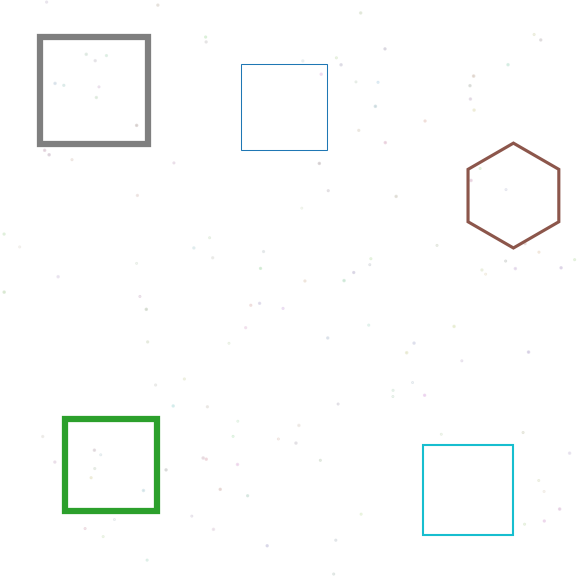[{"shape": "square", "thickness": 0.5, "radius": 0.37, "center": [0.492, 0.814]}, {"shape": "square", "thickness": 3, "radius": 0.4, "center": [0.193, 0.193]}, {"shape": "hexagon", "thickness": 1.5, "radius": 0.45, "center": [0.889, 0.661]}, {"shape": "square", "thickness": 3, "radius": 0.47, "center": [0.163, 0.842]}, {"shape": "square", "thickness": 1, "radius": 0.39, "center": [0.811, 0.151]}]